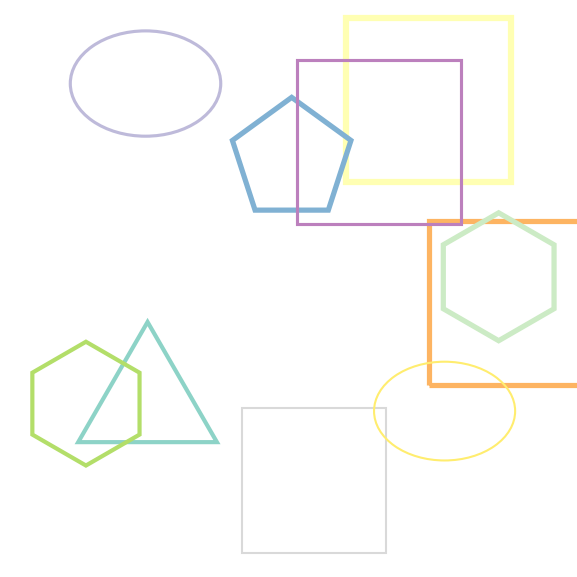[{"shape": "triangle", "thickness": 2, "radius": 0.69, "center": [0.256, 0.303]}, {"shape": "square", "thickness": 3, "radius": 0.71, "center": [0.742, 0.826]}, {"shape": "oval", "thickness": 1.5, "radius": 0.65, "center": [0.252, 0.854]}, {"shape": "pentagon", "thickness": 2.5, "radius": 0.54, "center": [0.505, 0.723]}, {"shape": "square", "thickness": 2.5, "radius": 0.71, "center": [0.886, 0.475]}, {"shape": "hexagon", "thickness": 2, "radius": 0.54, "center": [0.149, 0.3]}, {"shape": "square", "thickness": 1, "radius": 0.63, "center": [0.544, 0.168]}, {"shape": "square", "thickness": 1.5, "radius": 0.71, "center": [0.656, 0.753]}, {"shape": "hexagon", "thickness": 2.5, "radius": 0.55, "center": [0.864, 0.52]}, {"shape": "oval", "thickness": 1, "radius": 0.61, "center": [0.77, 0.287]}]